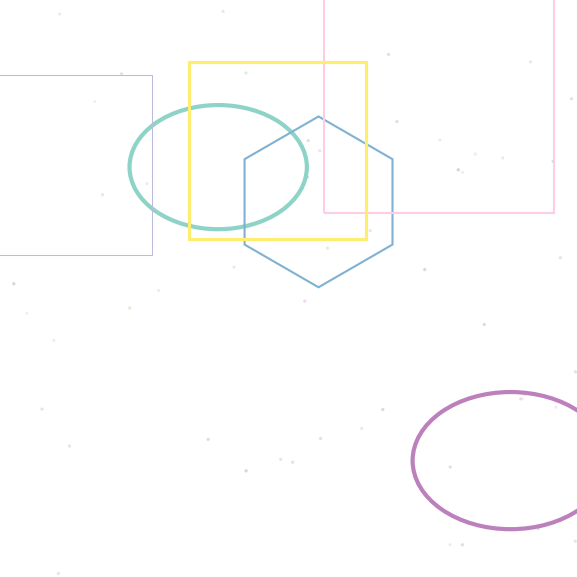[{"shape": "oval", "thickness": 2, "radius": 0.77, "center": [0.378, 0.71]}, {"shape": "square", "thickness": 0.5, "radius": 0.78, "center": [0.107, 0.713]}, {"shape": "hexagon", "thickness": 1, "radius": 0.74, "center": [0.552, 0.65]}, {"shape": "square", "thickness": 1, "radius": 1.0, "center": [0.76, 0.83]}, {"shape": "oval", "thickness": 2, "radius": 0.85, "center": [0.884, 0.202]}, {"shape": "square", "thickness": 1.5, "radius": 0.77, "center": [0.48, 0.739]}]